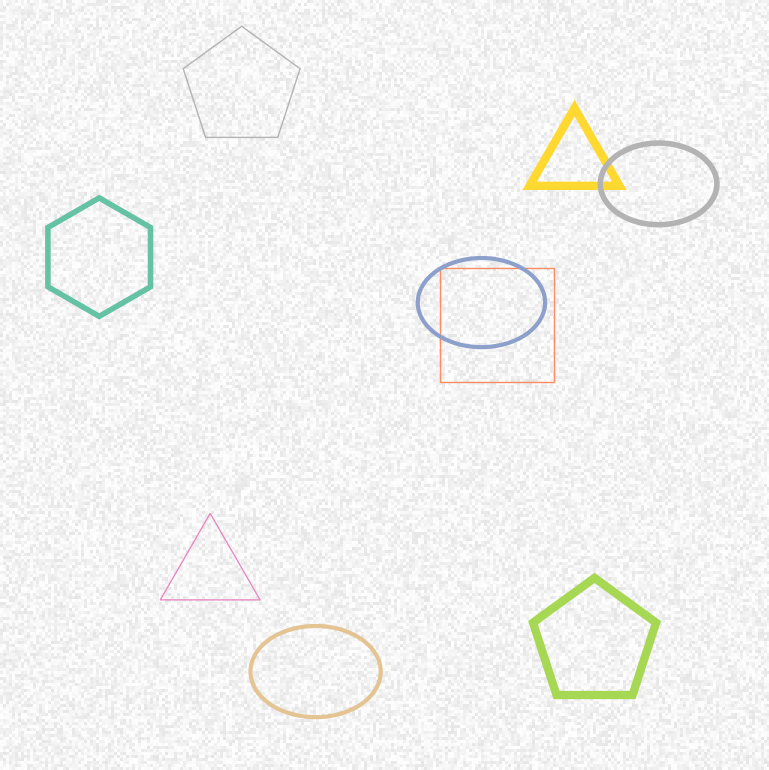[{"shape": "hexagon", "thickness": 2, "radius": 0.38, "center": [0.129, 0.666]}, {"shape": "square", "thickness": 0.5, "radius": 0.37, "center": [0.646, 0.578]}, {"shape": "oval", "thickness": 1.5, "radius": 0.41, "center": [0.625, 0.607]}, {"shape": "triangle", "thickness": 0.5, "radius": 0.37, "center": [0.273, 0.258]}, {"shape": "pentagon", "thickness": 3, "radius": 0.42, "center": [0.772, 0.165]}, {"shape": "triangle", "thickness": 3, "radius": 0.34, "center": [0.746, 0.792]}, {"shape": "oval", "thickness": 1.5, "radius": 0.42, "center": [0.41, 0.128]}, {"shape": "oval", "thickness": 2, "radius": 0.38, "center": [0.855, 0.761]}, {"shape": "pentagon", "thickness": 0.5, "radius": 0.4, "center": [0.314, 0.886]}]